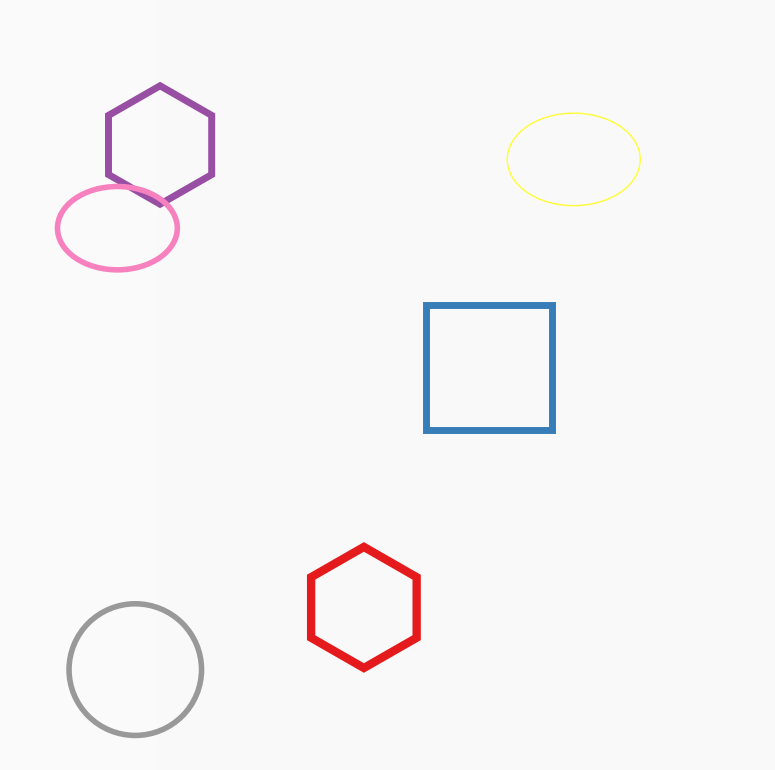[{"shape": "hexagon", "thickness": 3, "radius": 0.39, "center": [0.47, 0.211]}, {"shape": "square", "thickness": 2.5, "radius": 0.41, "center": [0.63, 0.523]}, {"shape": "hexagon", "thickness": 2.5, "radius": 0.38, "center": [0.207, 0.812]}, {"shape": "oval", "thickness": 0.5, "radius": 0.43, "center": [0.74, 0.793]}, {"shape": "oval", "thickness": 2, "radius": 0.39, "center": [0.151, 0.704]}, {"shape": "circle", "thickness": 2, "radius": 0.43, "center": [0.175, 0.13]}]